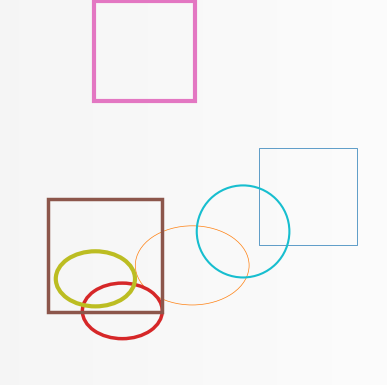[{"shape": "square", "thickness": 0.5, "radius": 0.63, "center": [0.795, 0.49]}, {"shape": "oval", "thickness": 0.5, "radius": 0.73, "center": [0.496, 0.311]}, {"shape": "oval", "thickness": 2.5, "radius": 0.52, "center": [0.316, 0.192]}, {"shape": "square", "thickness": 2.5, "radius": 0.73, "center": [0.27, 0.337]}, {"shape": "square", "thickness": 3, "radius": 0.65, "center": [0.373, 0.867]}, {"shape": "oval", "thickness": 3, "radius": 0.51, "center": [0.246, 0.276]}, {"shape": "circle", "thickness": 1.5, "radius": 0.6, "center": [0.627, 0.399]}]